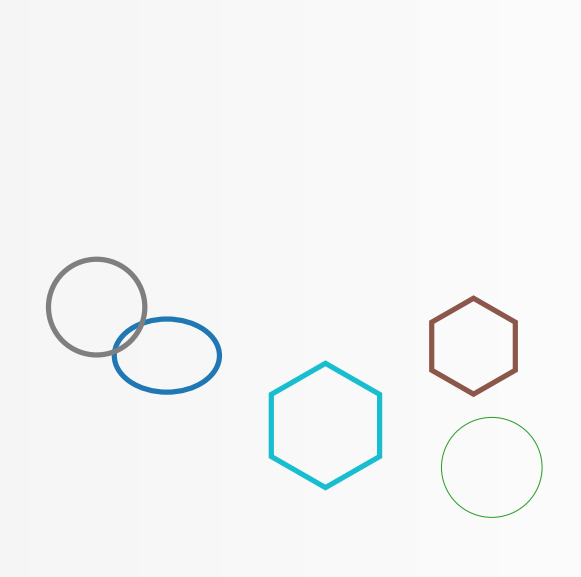[{"shape": "oval", "thickness": 2.5, "radius": 0.45, "center": [0.287, 0.383]}, {"shape": "circle", "thickness": 0.5, "radius": 0.43, "center": [0.846, 0.19]}, {"shape": "hexagon", "thickness": 2.5, "radius": 0.42, "center": [0.815, 0.4]}, {"shape": "circle", "thickness": 2.5, "radius": 0.41, "center": [0.166, 0.467]}, {"shape": "hexagon", "thickness": 2.5, "radius": 0.54, "center": [0.56, 0.262]}]